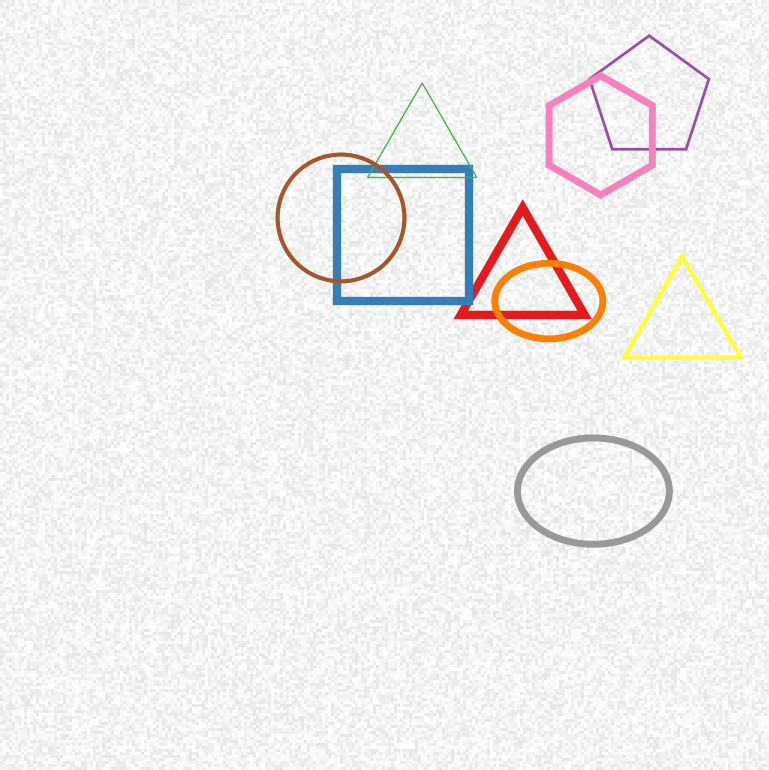[{"shape": "triangle", "thickness": 3, "radius": 0.46, "center": [0.679, 0.638]}, {"shape": "square", "thickness": 3, "radius": 0.43, "center": [0.523, 0.695]}, {"shape": "triangle", "thickness": 0.5, "radius": 0.41, "center": [0.548, 0.81]}, {"shape": "pentagon", "thickness": 1, "radius": 0.41, "center": [0.843, 0.872]}, {"shape": "oval", "thickness": 2.5, "radius": 0.35, "center": [0.713, 0.609]}, {"shape": "triangle", "thickness": 1.5, "radius": 0.44, "center": [0.886, 0.579]}, {"shape": "circle", "thickness": 1.5, "radius": 0.41, "center": [0.443, 0.717]}, {"shape": "hexagon", "thickness": 2.5, "radius": 0.39, "center": [0.78, 0.824]}, {"shape": "oval", "thickness": 2.5, "radius": 0.49, "center": [0.771, 0.362]}]